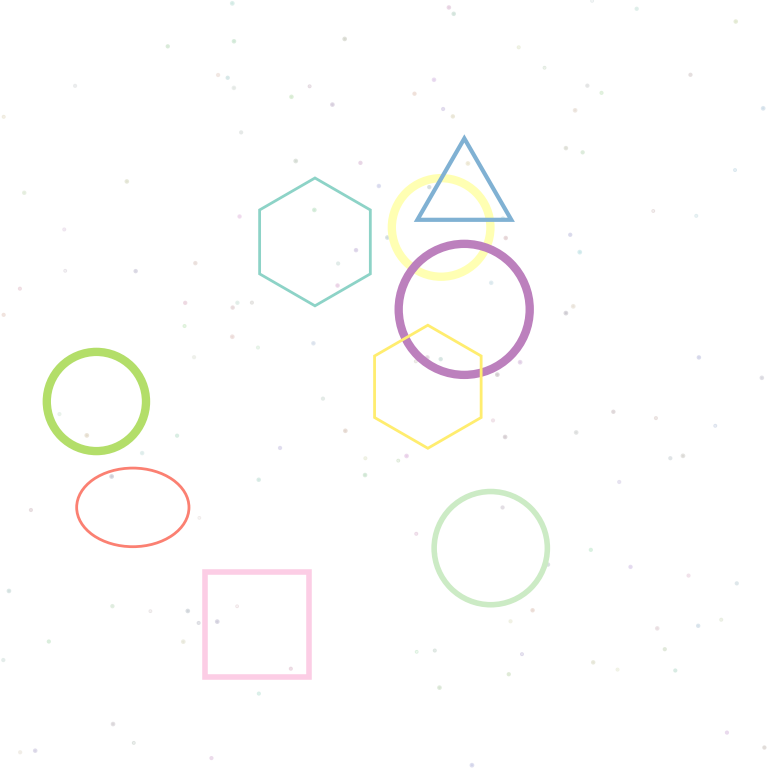[{"shape": "hexagon", "thickness": 1, "radius": 0.42, "center": [0.409, 0.686]}, {"shape": "circle", "thickness": 3, "radius": 0.32, "center": [0.573, 0.705]}, {"shape": "oval", "thickness": 1, "radius": 0.36, "center": [0.172, 0.341]}, {"shape": "triangle", "thickness": 1.5, "radius": 0.35, "center": [0.603, 0.75]}, {"shape": "circle", "thickness": 3, "radius": 0.32, "center": [0.125, 0.479]}, {"shape": "square", "thickness": 2, "radius": 0.34, "center": [0.334, 0.189]}, {"shape": "circle", "thickness": 3, "radius": 0.43, "center": [0.603, 0.598]}, {"shape": "circle", "thickness": 2, "radius": 0.37, "center": [0.637, 0.288]}, {"shape": "hexagon", "thickness": 1, "radius": 0.4, "center": [0.556, 0.498]}]